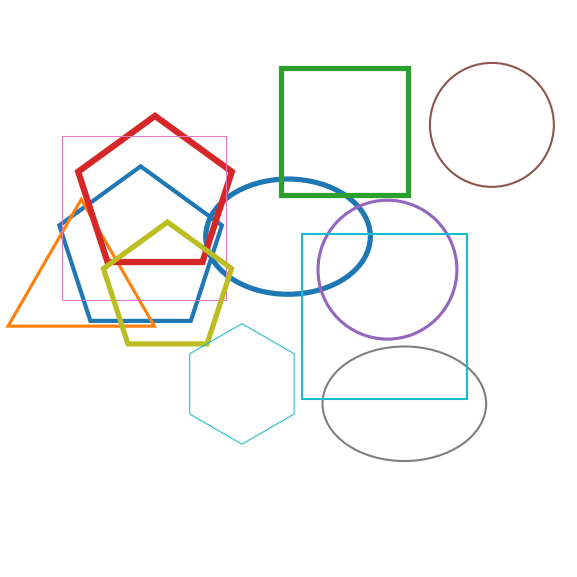[{"shape": "pentagon", "thickness": 2, "radius": 0.74, "center": [0.243, 0.563]}, {"shape": "oval", "thickness": 2.5, "radius": 0.71, "center": [0.499, 0.589]}, {"shape": "triangle", "thickness": 1.5, "radius": 0.73, "center": [0.141, 0.508]}, {"shape": "square", "thickness": 2.5, "radius": 0.55, "center": [0.597, 0.771]}, {"shape": "pentagon", "thickness": 3, "radius": 0.7, "center": [0.268, 0.659]}, {"shape": "circle", "thickness": 1.5, "radius": 0.6, "center": [0.671, 0.532]}, {"shape": "circle", "thickness": 1, "radius": 0.54, "center": [0.852, 0.783]}, {"shape": "square", "thickness": 0.5, "radius": 0.71, "center": [0.25, 0.621]}, {"shape": "oval", "thickness": 1, "radius": 0.71, "center": [0.7, 0.3]}, {"shape": "pentagon", "thickness": 2.5, "radius": 0.58, "center": [0.29, 0.498]}, {"shape": "square", "thickness": 1, "radius": 0.72, "center": [0.666, 0.451]}, {"shape": "hexagon", "thickness": 0.5, "radius": 0.52, "center": [0.419, 0.334]}]